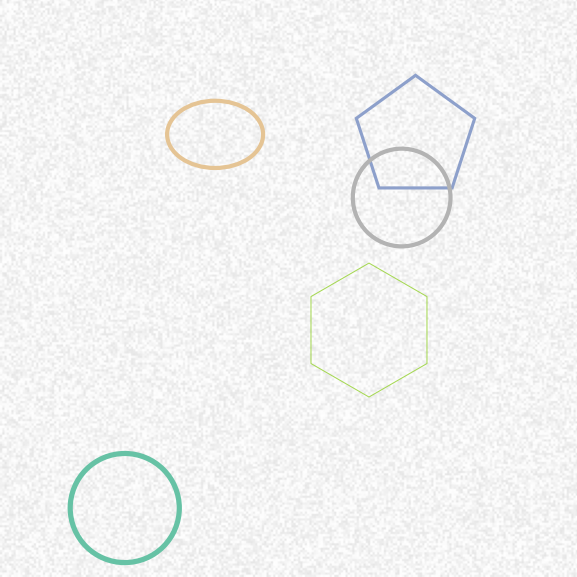[{"shape": "circle", "thickness": 2.5, "radius": 0.47, "center": [0.216, 0.119]}, {"shape": "pentagon", "thickness": 1.5, "radius": 0.54, "center": [0.72, 0.761]}, {"shape": "hexagon", "thickness": 0.5, "radius": 0.58, "center": [0.639, 0.428]}, {"shape": "oval", "thickness": 2, "radius": 0.42, "center": [0.372, 0.766]}, {"shape": "circle", "thickness": 2, "radius": 0.42, "center": [0.696, 0.657]}]